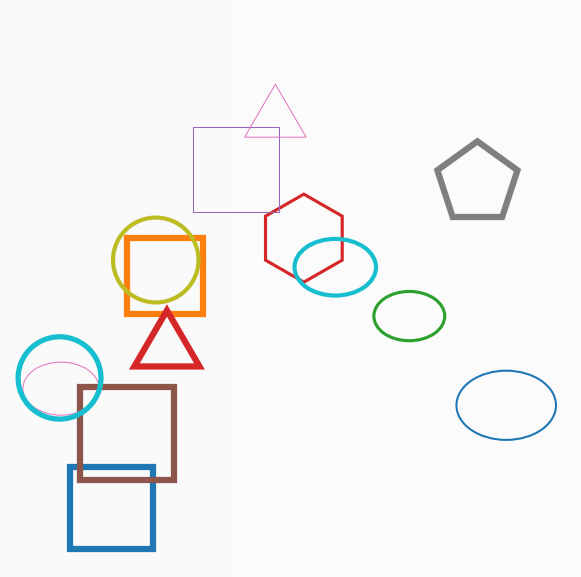[{"shape": "square", "thickness": 3, "radius": 0.36, "center": [0.192, 0.119]}, {"shape": "oval", "thickness": 1, "radius": 0.43, "center": [0.871, 0.297]}, {"shape": "square", "thickness": 3, "radius": 0.33, "center": [0.284, 0.522]}, {"shape": "oval", "thickness": 1.5, "radius": 0.3, "center": [0.704, 0.452]}, {"shape": "triangle", "thickness": 3, "radius": 0.32, "center": [0.287, 0.397]}, {"shape": "hexagon", "thickness": 1.5, "radius": 0.38, "center": [0.523, 0.587]}, {"shape": "square", "thickness": 0.5, "radius": 0.37, "center": [0.406, 0.706]}, {"shape": "square", "thickness": 3, "radius": 0.4, "center": [0.219, 0.249]}, {"shape": "oval", "thickness": 0.5, "radius": 0.33, "center": [0.105, 0.326]}, {"shape": "triangle", "thickness": 0.5, "radius": 0.31, "center": [0.474, 0.792]}, {"shape": "pentagon", "thickness": 3, "radius": 0.36, "center": [0.821, 0.682]}, {"shape": "circle", "thickness": 2, "radius": 0.37, "center": [0.268, 0.549]}, {"shape": "oval", "thickness": 2, "radius": 0.35, "center": [0.577, 0.536]}, {"shape": "circle", "thickness": 2.5, "radius": 0.36, "center": [0.102, 0.345]}]